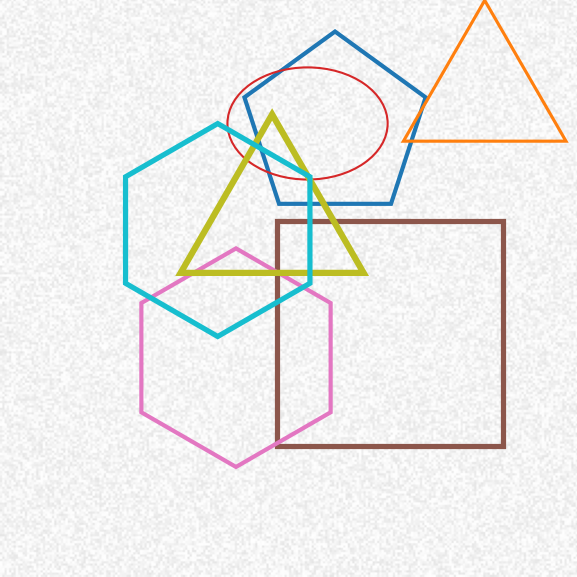[{"shape": "pentagon", "thickness": 2, "radius": 0.82, "center": [0.58, 0.78]}, {"shape": "triangle", "thickness": 1.5, "radius": 0.81, "center": [0.839, 0.836]}, {"shape": "oval", "thickness": 1, "radius": 0.69, "center": [0.533, 0.785]}, {"shape": "square", "thickness": 2.5, "radius": 0.97, "center": [0.675, 0.422]}, {"shape": "hexagon", "thickness": 2, "radius": 0.95, "center": [0.409, 0.38]}, {"shape": "triangle", "thickness": 3, "radius": 0.91, "center": [0.471, 0.618]}, {"shape": "hexagon", "thickness": 2.5, "radius": 0.92, "center": [0.377, 0.601]}]